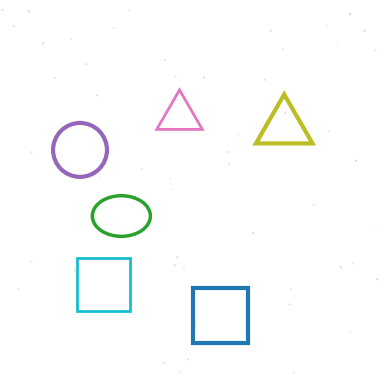[{"shape": "square", "thickness": 3, "radius": 0.36, "center": [0.574, 0.18]}, {"shape": "oval", "thickness": 2.5, "radius": 0.38, "center": [0.315, 0.439]}, {"shape": "circle", "thickness": 3, "radius": 0.35, "center": [0.208, 0.611]}, {"shape": "triangle", "thickness": 2, "radius": 0.34, "center": [0.466, 0.698]}, {"shape": "triangle", "thickness": 3, "radius": 0.42, "center": [0.738, 0.67]}, {"shape": "square", "thickness": 2, "radius": 0.35, "center": [0.269, 0.262]}]